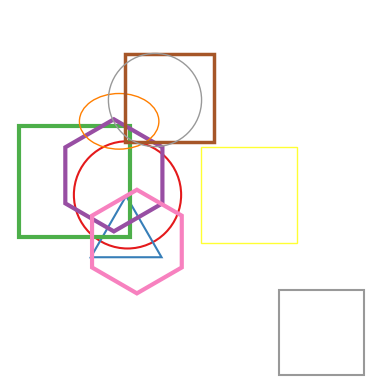[{"shape": "circle", "thickness": 1.5, "radius": 0.7, "center": [0.331, 0.494]}, {"shape": "triangle", "thickness": 1.5, "radius": 0.53, "center": [0.328, 0.385]}, {"shape": "square", "thickness": 3, "radius": 0.72, "center": [0.194, 0.528]}, {"shape": "hexagon", "thickness": 3, "radius": 0.73, "center": [0.296, 0.545]}, {"shape": "oval", "thickness": 1, "radius": 0.52, "center": [0.309, 0.685]}, {"shape": "square", "thickness": 1, "radius": 0.62, "center": [0.647, 0.494]}, {"shape": "square", "thickness": 2.5, "radius": 0.57, "center": [0.441, 0.745]}, {"shape": "hexagon", "thickness": 3, "radius": 0.67, "center": [0.356, 0.373]}, {"shape": "circle", "thickness": 1, "radius": 0.6, "center": [0.403, 0.74]}, {"shape": "square", "thickness": 1.5, "radius": 0.55, "center": [0.836, 0.137]}]